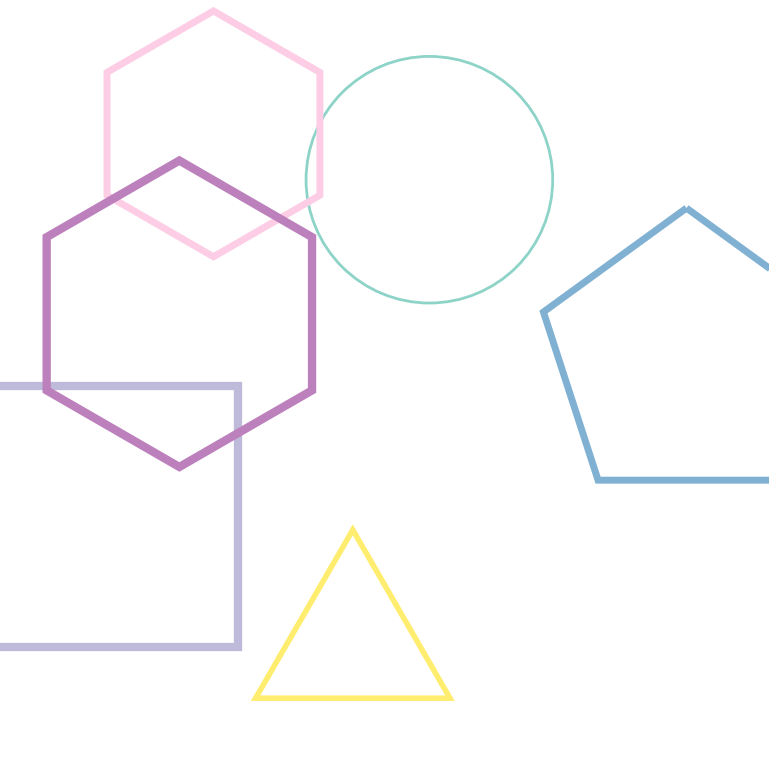[{"shape": "circle", "thickness": 1, "radius": 0.8, "center": [0.558, 0.767]}, {"shape": "square", "thickness": 3, "radius": 0.85, "center": [0.14, 0.329]}, {"shape": "pentagon", "thickness": 2.5, "radius": 0.98, "center": [0.892, 0.534]}, {"shape": "hexagon", "thickness": 2.5, "radius": 0.8, "center": [0.277, 0.826]}, {"shape": "hexagon", "thickness": 3, "radius": 0.99, "center": [0.233, 0.593]}, {"shape": "triangle", "thickness": 2, "radius": 0.73, "center": [0.458, 0.166]}]